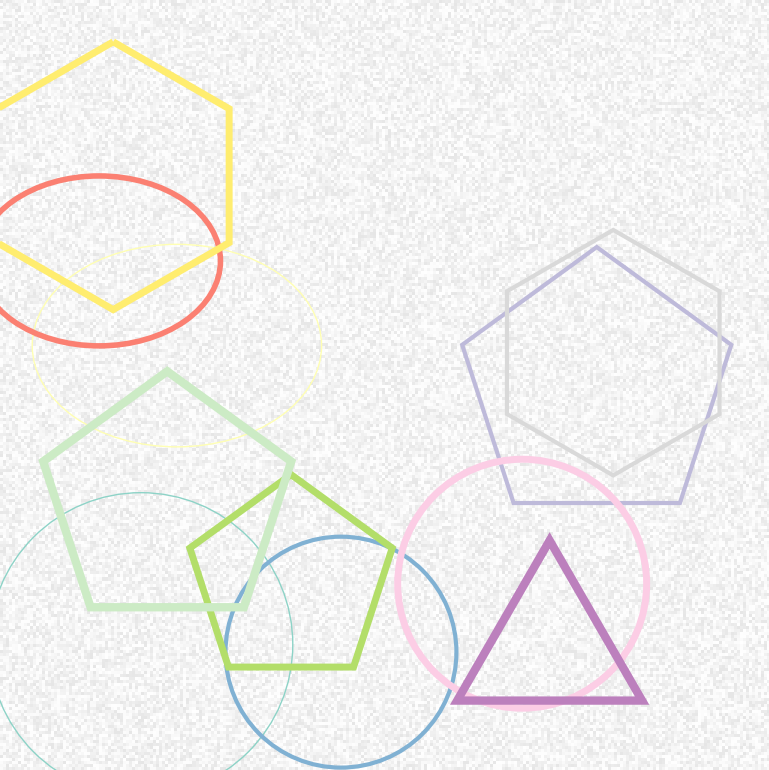[{"shape": "circle", "thickness": 0.5, "radius": 0.99, "center": [0.183, 0.163]}, {"shape": "oval", "thickness": 0.5, "radius": 0.94, "center": [0.23, 0.551]}, {"shape": "pentagon", "thickness": 1.5, "radius": 0.92, "center": [0.775, 0.495]}, {"shape": "oval", "thickness": 2, "radius": 0.79, "center": [0.129, 0.661]}, {"shape": "circle", "thickness": 1.5, "radius": 0.75, "center": [0.443, 0.153]}, {"shape": "pentagon", "thickness": 2.5, "radius": 0.69, "center": [0.378, 0.245]}, {"shape": "circle", "thickness": 2.5, "radius": 0.81, "center": [0.678, 0.242]}, {"shape": "hexagon", "thickness": 1.5, "radius": 0.8, "center": [0.796, 0.542]}, {"shape": "triangle", "thickness": 3, "radius": 0.69, "center": [0.714, 0.159]}, {"shape": "pentagon", "thickness": 3, "radius": 0.85, "center": [0.217, 0.348]}, {"shape": "hexagon", "thickness": 2.5, "radius": 0.87, "center": [0.147, 0.772]}]